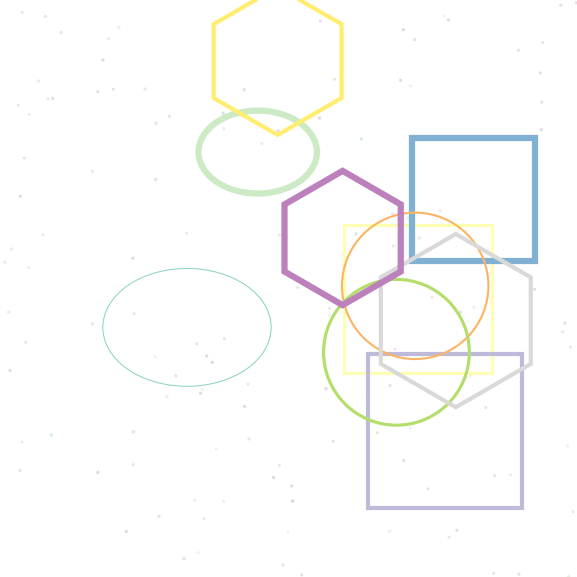[{"shape": "oval", "thickness": 0.5, "radius": 0.73, "center": [0.324, 0.432]}, {"shape": "square", "thickness": 1.5, "radius": 0.64, "center": [0.724, 0.481]}, {"shape": "square", "thickness": 2, "radius": 0.67, "center": [0.77, 0.252]}, {"shape": "square", "thickness": 3, "radius": 0.53, "center": [0.82, 0.653]}, {"shape": "circle", "thickness": 1, "radius": 0.63, "center": [0.719, 0.504]}, {"shape": "circle", "thickness": 1.5, "radius": 0.63, "center": [0.687, 0.389]}, {"shape": "hexagon", "thickness": 2, "radius": 0.75, "center": [0.789, 0.444]}, {"shape": "hexagon", "thickness": 3, "radius": 0.58, "center": [0.593, 0.587]}, {"shape": "oval", "thickness": 3, "radius": 0.51, "center": [0.446, 0.736]}, {"shape": "hexagon", "thickness": 2, "radius": 0.64, "center": [0.481, 0.893]}]